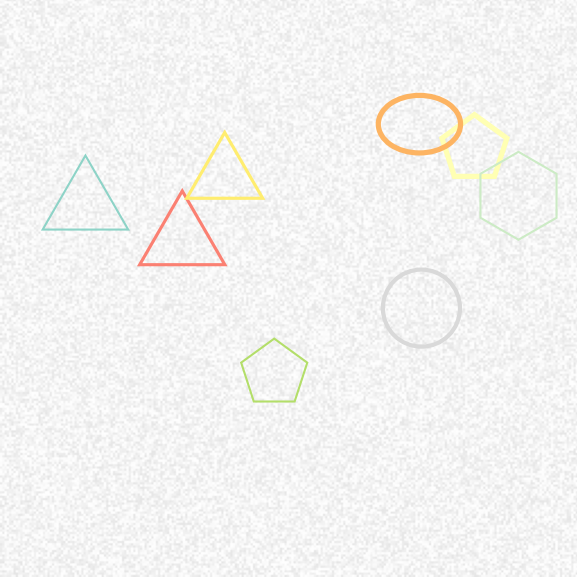[{"shape": "triangle", "thickness": 1, "radius": 0.43, "center": [0.148, 0.644]}, {"shape": "pentagon", "thickness": 2.5, "radius": 0.3, "center": [0.821, 0.742]}, {"shape": "triangle", "thickness": 1.5, "radius": 0.43, "center": [0.316, 0.583]}, {"shape": "oval", "thickness": 2.5, "radius": 0.36, "center": [0.726, 0.784]}, {"shape": "pentagon", "thickness": 1, "radius": 0.3, "center": [0.475, 0.353]}, {"shape": "circle", "thickness": 2, "radius": 0.33, "center": [0.73, 0.466]}, {"shape": "hexagon", "thickness": 1, "radius": 0.38, "center": [0.898, 0.66]}, {"shape": "triangle", "thickness": 1.5, "radius": 0.38, "center": [0.389, 0.694]}]